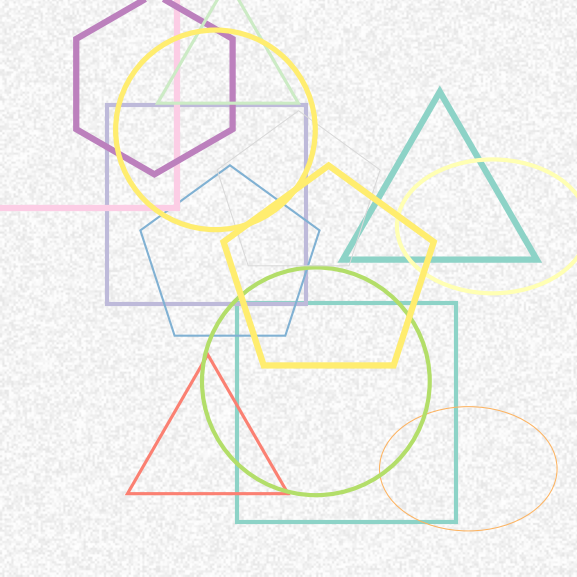[{"shape": "square", "thickness": 2, "radius": 0.95, "center": [0.601, 0.285]}, {"shape": "triangle", "thickness": 3, "radius": 0.97, "center": [0.762, 0.646]}, {"shape": "oval", "thickness": 2, "radius": 0.83, "center": [0.853, 0.607]}, {"shape": "square", "thickness": 2, "radius": 0.86, "center": [0.358, 0.645]}, {"shape": "triangle", "thickness": 1.5, "radius": 0.8, "center": [0.36, 0.225]}, {"shape": "pentagon", "thickness": 1, "radius": 0.82, "center": [0.398, 0.55]}, {"shape": "oval", "thickness": 0.5, "radius": 0.77, "center": [0.811, 0.187]}, {"shape": "circle", "thickness": 2, "radius": 0.99, "center": [0.547, 0.339]}, {"shape": "square", "thickness": 3, "radius": 0.98, "center": [0.11, 0.837]}, {"shape": "pentagon", "thickness": 0.5, "radius": 0.74, "center": [0.517, 0.659]}, {"shape": "hexagon", "thickness": 3, "radius": 0.78, "center": [0.267, 0.854]}, {"shape": "triangle", "thickness": 1.5, "radius": 0.7, "center": [0.395, 0.891]}, {"shape": "circle", "thickness": 2.5, "radius": 0.86, "center": [0.373, 0.774]}, {"shape": "pentagon", "thickness": 3, "radius": 0.96, "center": [0.569, 0.521]}]